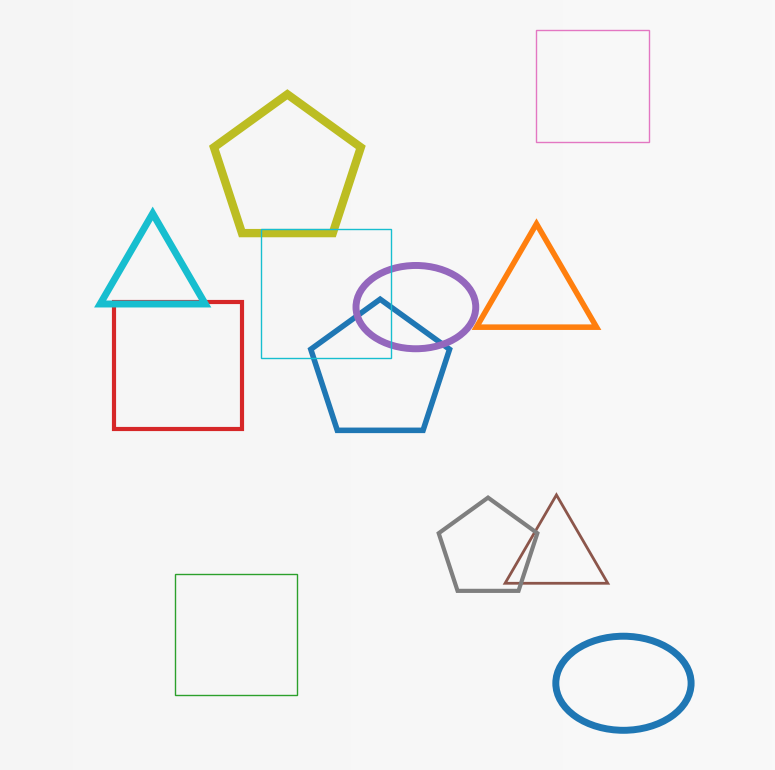[{"shape": "oval", "thickness": 2.5, "radius": 0.44, "center": [0.804, 0.113]}, {"shape": "pentagon", "thickness": 2, "radius": 0.47, "center": [0.491, 0.517]}, {"shape": "triangle", "thickness": 2, "radius": 0.45, "center": [0.692, 0.62]}, {"shape": "square", "thickness": 0.5, "radius": 0.39, "center": [0.304, 0.176]}, {"shape": "square", "thickness": 1.5, "radius": 0.41, "center": [0.23, 0.526]}, {"shape": "oval", "thickness": 2.5, "radius": 0.39, "center": [0.537, 0.601]}, {"shape": "triangle", "thickness": 1, "radius": 0.38, "center": [0.718, 0.281]}, {"shape": "square", "thickness": 0.5, "radius": 0.36, "center": [0.764, 0.888]}, {"shape": "pentagon", "thickness": 1.5, "radius": 0.33, "center": [0.63, 0.287]}, {"shape": "pentagon", "thickness": 3, "radius": 0.5, "center": [0.371, 0.778]}, {"shape": "triangle", "thickness": 2.5, "radius": 0.39, "center": [0.197, 0.644]}, {"shape": "square", "thickness": 0.5, "radius": 0.42, "center": [0.421, 0.619]}]